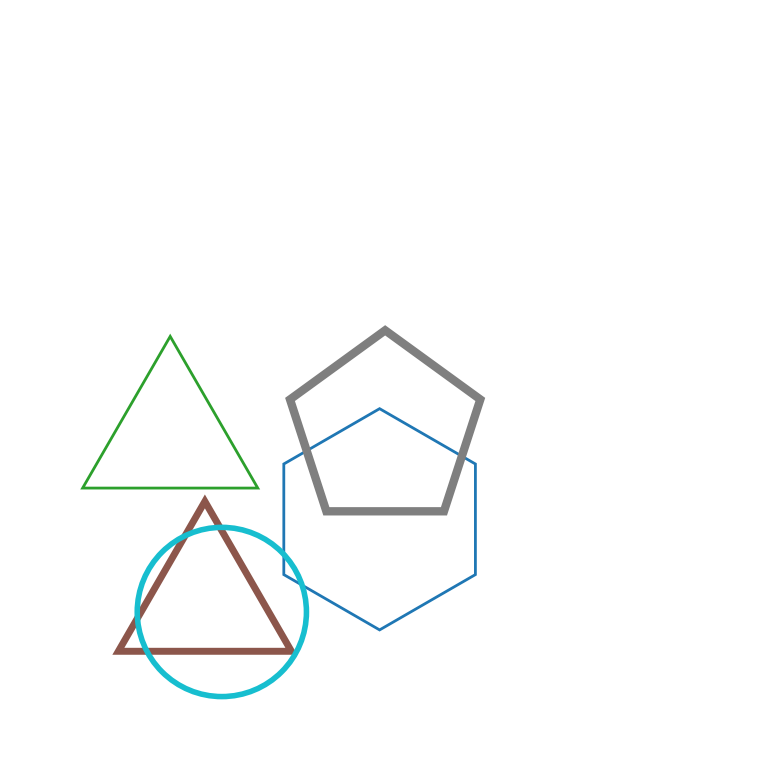[{"shape": "hexagon", "thickness": 1, "radius": 0.72, "center": [0.493, 0.326]}, {"shape": "triangle", "thickness": 1, "radius": 0.66, "center": [0.221, 0.432]}, {"shape": "triangle", "thickness": 2.5, "radius": 0.65, "center": [0.266, 0.219]}, {"shape": "pentagon", "thickness": 3, "radius": 0.65, "center": [0.5, 0.441]}, {"shape": "circle", "thickness": 2, "radius": 0.55, "center": [0.288, 0.205]}]